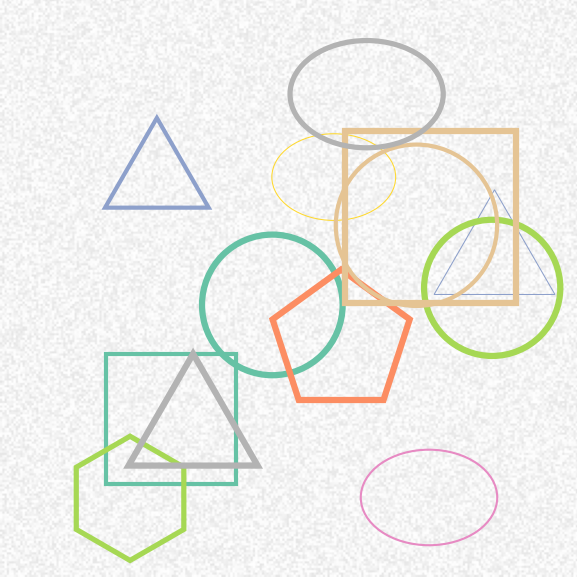[{"shape": "circle", "thickness": 3, "radius": 0.61, "center": [0.472, 0.471]}, {"shape": "square", "thickness": 2, "radius": 0.56, "center": [0.296, 0.273]}, {"shape": "pentagon", "thickness": 3, "radius": 0.62, "center": [0.591, 0.408]}, {"shape": "triangle", "thickness": 2, "radius": 0.52, "center": [0.272, 0.691]}, {"shape": "triangle", "thickness": 0.5, "radius": 0.6, "center": [0.856, 0.55]}, {"shape": "oval", "thickness": 1, "radius": 0.59, "center": [0.743, 0.138]}, {"shape": "circle", "thickness": 3, "radius": 0.59, "center": [0.852, 0.501]}, {"shape": "hexagon", "thickness": 2.5, "radius": 0.54, "center": [0.225, 0.136]}, {"shape": "oval", "thickness": 0.5, "radius": 0.54, "center": [0.578, 0.693]}, {"shape": "square", "thickness": 3, "radius": 0.74, "center": [0.745, 0.623]}, {"shape": "circle", "thickness": 2, "radius": 0.7, "center": [0.721, 0.609]}, {"shape": "oval", "thickness": 2.5, "radius": 0.66, "center": [0.635, 0.836]}, {"shape": "triangle", "thickness": 3, "radius": 0.65, "center": [0.334, 0.257]}]